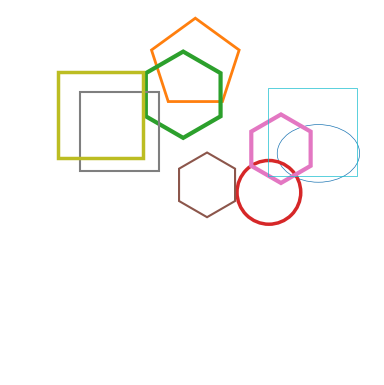[{"shape": "oval", "thickness": 0.5, "radius": 0.53, "center": [0.827, 0.602]}, {"shape": "pentagon", "thickness": 2, "radius": 0.6, "center": [0.507, 0.833]}, {"shape": "hexagon", "thickness": 3, "radius": 0.56, "center": [0.476, 0.754]}, {"shape": "circle", "thickness": 2.5, "radius": 0.41, "center": [0.698, 0.5]}, {"shape": "hexagon", "thickness": 1.5, "radius": 0.42, "center": [0.538, 0.52]}, {"shape": "hexagon", "thickness": 3, "radius": 0.44, "center": [0.73, 0.614]}, {"shape": "square", "thickness": 1.5, "radius": 0.51, "center": [0.31, 0.658]}, {"shape": "square", "thickness": 2.5, "radius": 0.55, "center": [0.262, 0.701]}, {"shape": "square", "thickness": 0.5, "radius": 0.57, "center": [0.812, 0.657]}]